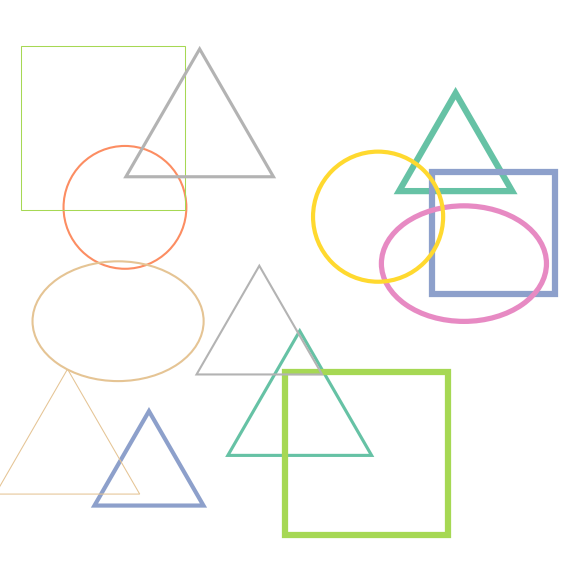[{"shape": "triangle", "thickness": 3, "radius": 0.57, "center": [0.789, 0.725]}, {"shape": "triangle", "thickness": 1.5, "radius": 0.72, "center": [0.519, 0.282]}, {"shape": "circle", "thickness": 1, "radius": 0.53, "center": [0.216, 0.64]}, {"shape": "triangle", "thickness": 2, "radius": 0.54, "center": [0.258, 0.178]}, {"shape": "square", "thickness": 3, "radius": 0.53, "center": [0.854, 0.596]}, {"shape": "oval", "thickness": 2.5, "radius": 0.71, "center": [0.803, 0.543]}, {"shape": "square", "thickness": 0.5, "radius": 0.71, "center": [0.178, 0.778]}, {"shape": "square", "thickness": 3, "radius": 0.71, "center": [0.635, 0.214]}, {"shape": "circle", "thickness": 2, "radius": 0.56, "center": [0.655, 0.624]}, {"shape": "triangle", "thickness": 0.5, "radius": 0.72, "center": [0.117, 0.216]}, {"shape": "oval", "thickness": 1, "radius": 0.74, "center": [0.204, 0.443]}, {"shape": "triangle", "thickness": 1.5, "radius": 0.74, "center": [0.346, 0.767]}, {"shape": "triangle", "thickness": 1, "radius": 0.63, "center": [0.449, 0.413]}]